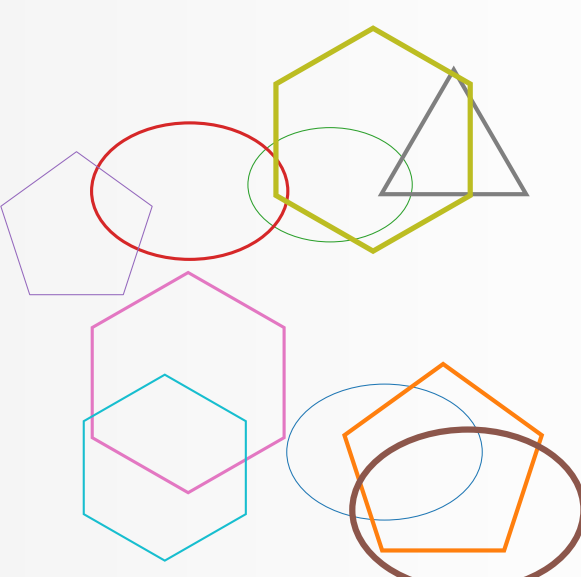[{"shape": "oval", "thickness": 0.5, "radius": 0.84, "center": [0.662, 0.216]}, {"shape": "pentagon", "thickness": 2, "radius": 0.89, "center": [0.762, 0.19]}, {"shape": "oval", "thickness": 0.5, "radius": 0.71, "center": [0.568, 0.679]}, {"shape": "oval", "thickness": 1.5, "radius": 0.84, "center": [0.326, 0.668]}, {"shape": "pentagon", "thickness": 0.5, "radius": 0.68, "center": [0.132, 0.6]}, {"shape": "oval", "thickness": 3, "radius": 0.99, "center": [0.805, 0.116]}, {"shape": "hexagon", "thickness": 1.5, "radius": 0.95, "center": [0.324, 0.337]}, {"shape": "triangle", "thickness": 2, "radius": 0.72, "center": [0.781, 0.735]}, {"shape": "hexagon", "thickness": 2.5, "radius": 0.96, "center": [0.642, 0.757]}, {"shape": "hexagon", "thickness": 1, "radius": 0.8, "center": [0.284, 0.189]}]